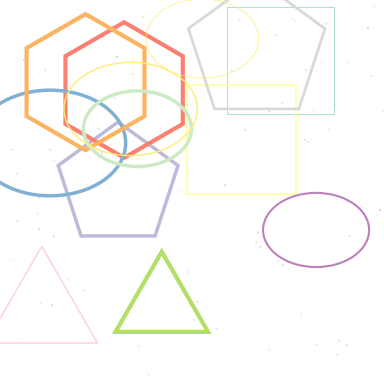[{"shape": "square", "thickness": 0.5, "radius": 0.69, "center": [0.729, 0.843]}, {"shape": "square", "thickness": 1.5, "radius": 0.71, "center": [0.628, 0.638]}, {"shape": "pentagon", "thickness": 2.5, "radius": 0.82, "center": [0.307, 0.52]}, {"shape": "hexagon", "thickness": 3, "radius": 0.88, "center": [0.322, 0.766]}, {"shape": "oval", "thickness": 2.5, "radius": 0.98, "center": [0.13, 0.629]}, {"shape": "hexagon", "thickness": 3, "radius": 0.88, "center": [0.222, 0.787]}, {"shape": "triangle", "thickness": 3, "radius": 0.69, "center": [0.42, 0.207]}, {"shape": "triangle", "thickness": 1, "radius": 0.84, "center": [0.108, 0.193]}, {"shape": "pentagon", "thickness": 2, "radius": 0.93, "center": [0.667, 0.868]}, {"shape": "oval", "thickness": 1.5, "radius": 0.69, "center": [0.821, 0.403]}, {"shape": "oval", "thickness": 2.5, "radius": 0.7, "center": [0.357, 0.666]}, {"shape": "oval", "thickness": 1, "radius": 0.87, "center": [0.339, 0.717]}, {"shape": "oval", "thickness": 0.5, "radius": 0.73, "center": [0.526, 0.9]}]